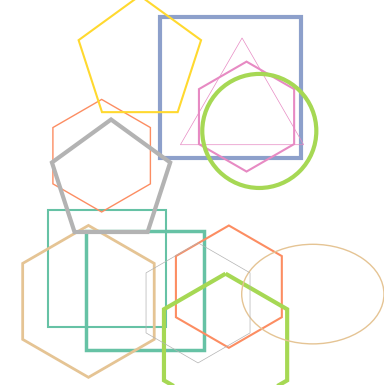[{"shape": "square", "thickness": 2.5, "radius": 0.77, "center": [0.376, 0.246]}, {"shape": "square", "thickness": 1.5, "radius": 0.76, "center": [0.277, 0.302]}, {"shape": "hexagon", "thickness": 1.5, "radius": 0.79, "center": [0.594, 0.255]}, {"shape": "hexagon", "thickness": 1, "radius": 0.73, "center": [0.264, 0.596]}, {"shape": "square", "thickness": 3, "radius": 0.92, "center": [0.598, 0.772]}, {"shape": "triangle", "thickness": 0.5, "radius": 0.92, "center": [0.629, 0.717]}, {"shape": "hexagon", "thickness": 1.5, "radius": 0.71, "center": [0.64, 0.697]}, {"shape": "circle", "thickness": 3, "radius": 0.74, "center": [0.674, 0.66]}, {"shape": "hexagon", "thickness": 3, "radius": 0.92, "center": [0.586, 0.104]}, {"shape": "pentagon", "thickness": 1.5, "radius": 0.84, "center": [0.363, 0.844]}, {"shape": "hexagon", "thickness": 2, "radius": 0.99, "center": [0.23, 0.217]}, {"shape": "oval", "thickness": 1, "radius": 0.92, "center": [0.813, 0.236]}, {"shape": "hexagon", "thickness": 0.5, "radius": 0.78, "center": [0.514, 0.213]}, {"shape": "pentagon", "thickness": 3, "radius": 0.81, "center": [0.288, 0.528]}]